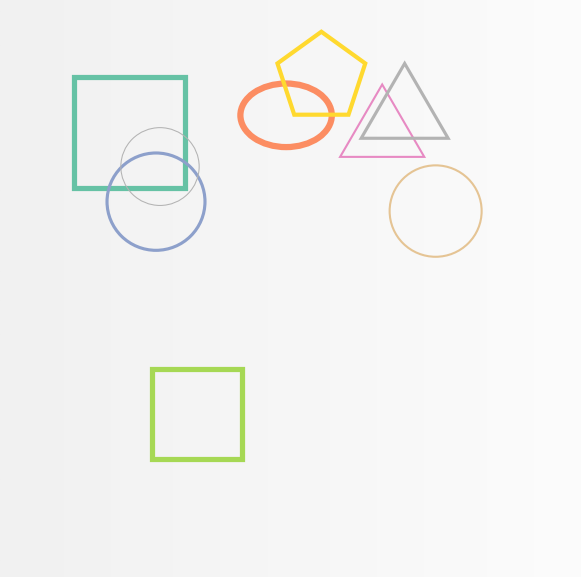[{"shape": "square", "thickness": 2.5, "radius": 0.48, "center": [0.222, 0.769]}, {"shape": "oval", "thickness": 3, "radius": 0.39, "center": [0.492, 0.799]}, {"shape": "circle", "thickness": 1.5, "radius": 0.42, "center": [0.268, 0.65]}, {"shape": "triangle", "thickness": 1, "radius": 0.42, "center": [0.658, 0.769]}, {"shape": "square", "thickness": 2.5, "radius": 0.39, "center": [0.339, 0.282]}, {"shape": "pentagon", "thickness": 2, "radius": 0.4, "center": [0.553, 0.865]}, {"shape": "circle", "thickness": 1, "radius": 0.4, "center": [0.749, 0.634]}, {"shape": "triangle", "thickness": 1.5, "radius": 0.43, "center": [0.696, 0.803]}, {"shape": "circle", "thickness": 0.5, "radius": 0.34, "center": [0.275, 0.711]}]